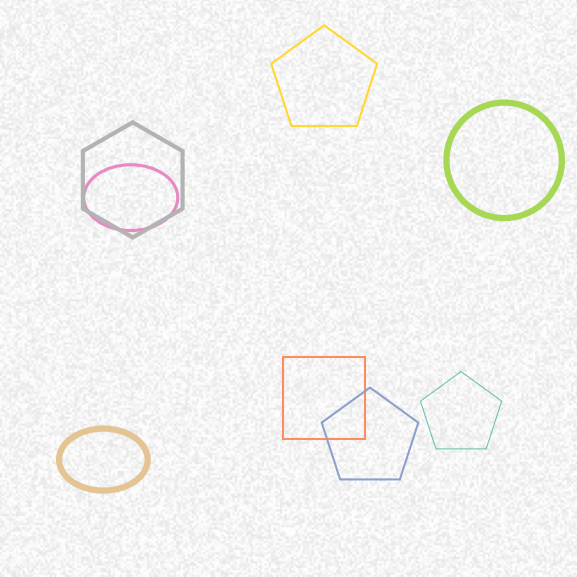[{"shape": "pentagon", "thickness": 0.5, "radius": 0.37, "center": [0.798, 0.282]}, {"shape": "square", "thickness": 1, "radius": 0.36, "center": [0.561, 0.31]}, {"shape": "pentagon", "thickness": 1, "radius": 0.44, "center": [0.641, 0.24]}, {"shape": "oval", "thickness": 1.5, "radius": 0.41, "center": [0.226, 0.657]}, {"shape": "circle", "thickness": 3, "radius": 0.5, "center": [0.873, 0.722]}, {"shape": "pentagon", "thickness": 1, "radius": 0.48, "center": [0.561, 0.859]}, {"shape": "oval", "thickness": 3, "radius": 0.38, "center": [0.179, 0.203]}, {"shape": "hexagon", "thickness": 2, "radius": 0.5, "center": [0.23, 0.688]}]